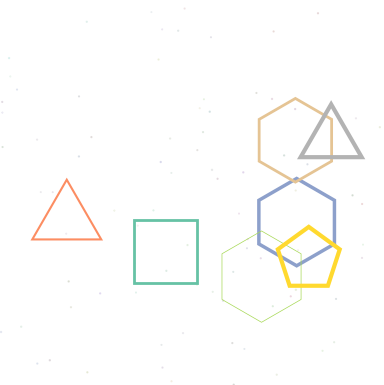[{"shape": "square", "thickness": 2, "radius": 0.4, "center": [0.43, 0.347]}, {"shape": "triangle", "thickness": 1.5, "radius": 0.52, "center": [0.173, 0.43]}, {"shape": "hexagon", "thickness": 2.5, "radius": 0.57, "center": [0.771, 0.423]}, {"shape": "hexagon", "thickness": 0.5, "radius": 0.59, "center": [0.679, 0.282]}, {"shape": "pentagon", "thickness": 3, "radius": 0.42, "center": [0.802, 0.326]}, {"shape": "hexagon", "thickness": 2, "radius": 0.54, "center": [0.767, 0.636]}, {"shape": "triangle", "thickness": 3, "radius": 0.46, "center": [0.86, 0.638]}]